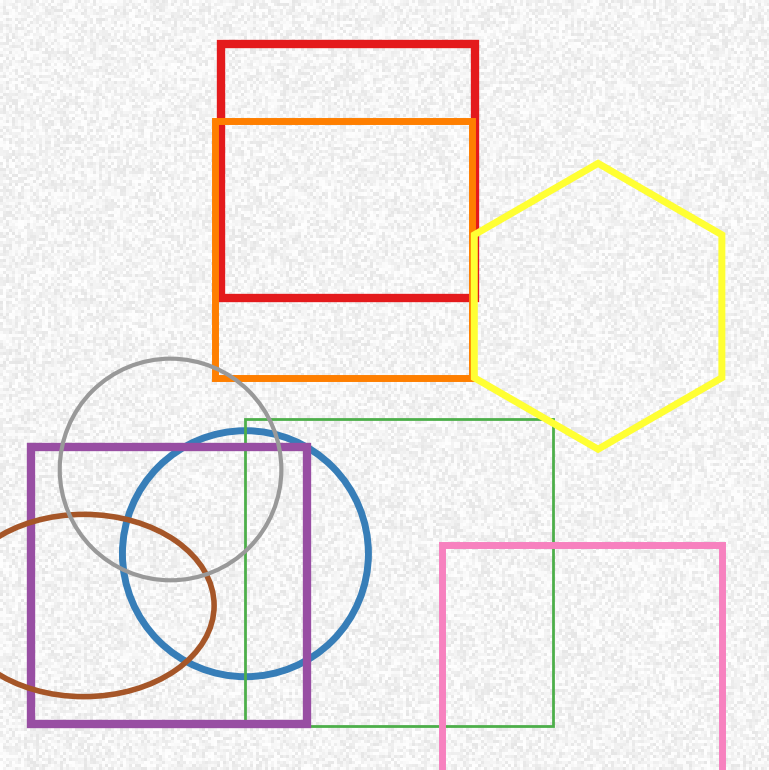[{"shape": "square", "thickness": 3, "radius": 0.82, "center": [0.452, 0.778]}, {"shape": "circle", "thickness": 2.5, "radius": 0.8, "center": [0.319, 0.281]}, {"shape": "square", "thickness": 1, "radius": 1.0, "center": [0.518, 0.257]}, {"shape": "square", "thickness": 3, "radius": 0.9, "center": [0.22, 0.24]}, {"shape": "square", "thickness": 2.5, "radius": 0.83, "center": [0.446, 0.676]}, {"shape": "hexagon", "thickness": 2.5, "radius": 0.93, "center": [0.777, 0.602]}, {"shape": "oval", "thickness": 2, "radius": 0.85, "center": [0.109, 0.214]}, {"shape": "square", "thickness": 2.5, "radius": 0.91, "center": [0.756, 0.11]}, {"shape": "circle", "thickness": 1.5, "radius": 0.72, "center": [0.221, 0.39]}]